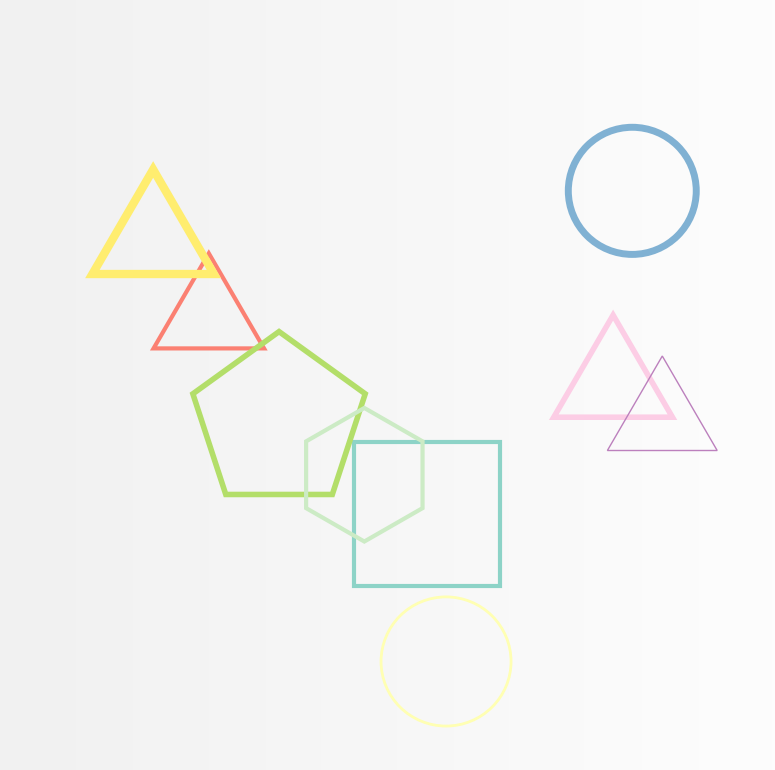[{"shape": "square", "thickness": 1.5, "radius": 0.47, "center": [0.551, 0.332]}, {"shape": "circle", "thickness": 1, "radius": 0.42, "center": [0.576, 0.141]}, {"shape": "triangle", "thickness": 1.5, "radius": 0.41, "center": [0.269, 0.589]}, {"shape": "circle", "thickness": 2.5, "radius": 0.41, "center": [0.816, 0.752]}, {"shape": "pentagon", "thickness": 2, "radius": 0.58, "center": [0.36, 0.452]}, {"shape": "triangle", "thickness": 2, "radius": 0.44, "center": [0.791, 0.502]}, {"shape": "triangle", "thickness": 0.5, "radius": 0.41, "center": [0.855, 0.456]}, {"shape": "hexagon", "thickness": 1.5, "radius": 0.43, "center": [0.47, 0.383]}, {"shape": "triangle", "thickness": 3, "radius": 0.45, "center": [0.198, 0.689]}]